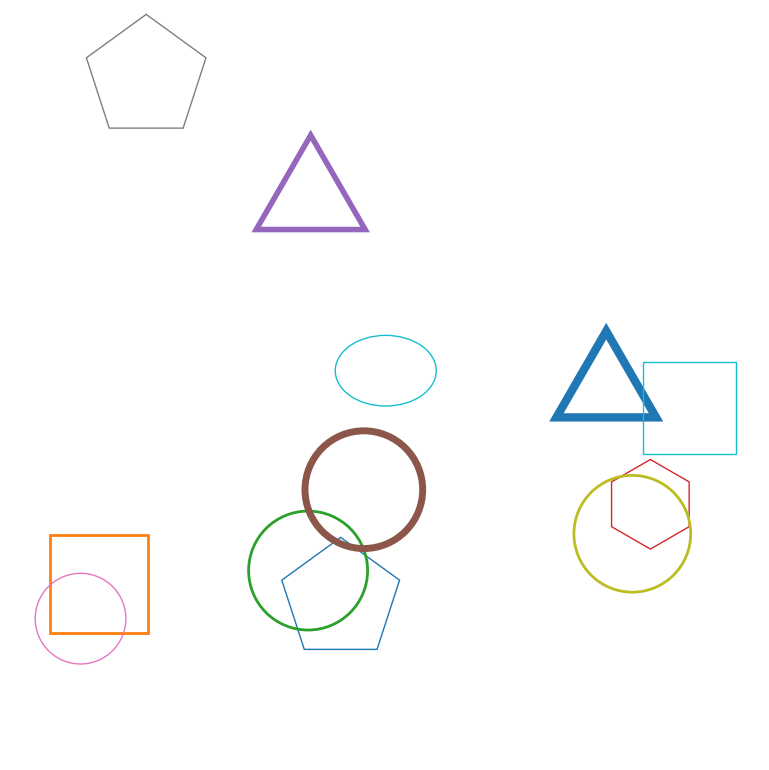[{"shape": "pentagon", "thickness": 0.5, "radius": 0.4, "center": [0.442, 0.222]}, {"shape": "triangle", "thickness": 3, "radius": 0.37, "center": [0.787, 0.495]}, {"shape": "square", "thickness": 1, "radius": 0.32, "center": [0.128, 0.241]}, {"shape": "circle", "thickness": 1, "radius": 0.39, "center": [0.4, 0.259]}, {"shape": "hexagon", "thickness": 0.5, "radius": 0.29, "center": [0.845, 0.345]}, {"shape": "triangle", "thickness": 2, "radius": 0.41, "center": [0.403, 0.743]}, {"shape": "circle", "thickness": 2.5, "radius": 0.38, "center": [0.473, 0.364]}, {"shape": "circle", "thickness": 0.5, "radius": 0.29, "center": [0.105, 0.197]}, {"shape": "pentagon", "thickness": 0.5, "radius": 0.41, "center": [0.19, 0.9]}, {"shape": "circle", "thickness": 1, "radius": 0.38, "center": [0.821, 0.307]}, {"shape": "square", "thickness": 0.5, "radius": 0.3, "center": [0.895, 0.47]}, {"shape": "oval", "thickness": 0.5, "radius": 0.33, "center": [0.501, 0.519]}]